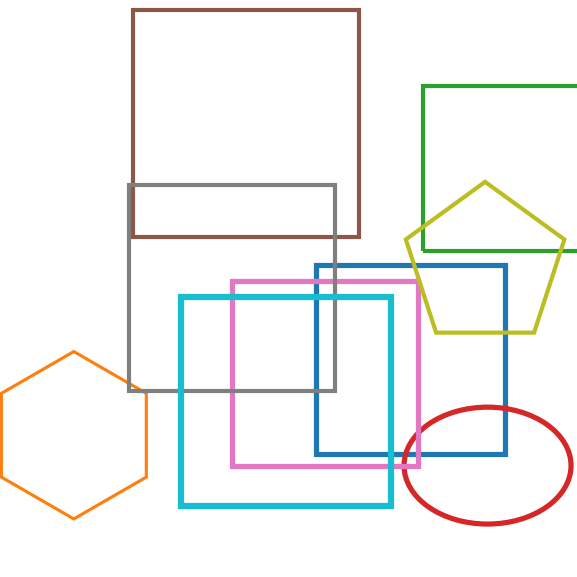[{"shape": "square", "thickness": 2.5, "radius": 0.82, "center": [0.711, 0.376]}, {"shape": "hexagon", "thickness": 1.5, "radius": 0.72, "center": [0.128, 0.245]}, {"shape": "square", "thickness": 2, "radius": 0.72, "center": [0.876, 0.708]}, {"shape": "oval", "thickness": 2.5, "radius": 0.72, "center": [0.844, 0.193]}, {"shape": "square", "thickness": 2, "radius": 0.98, "center": [0.426, 0.785]}, {"shape": "square", "thickness": 2.5, "radius": 0.8, "center": [0.563, 0.352]}, {"shape": "square", "thickness": 2, "radius": 0.89, "center": [0.402, 0.501]}, {"shape": "pentagon", "thickness": 2, "radius": 0.72, "center": [0.84, 0.54]}, {"shape": "square", "thickness": 3, "radius": 0.91, "center": [0.496, 0.304]}]